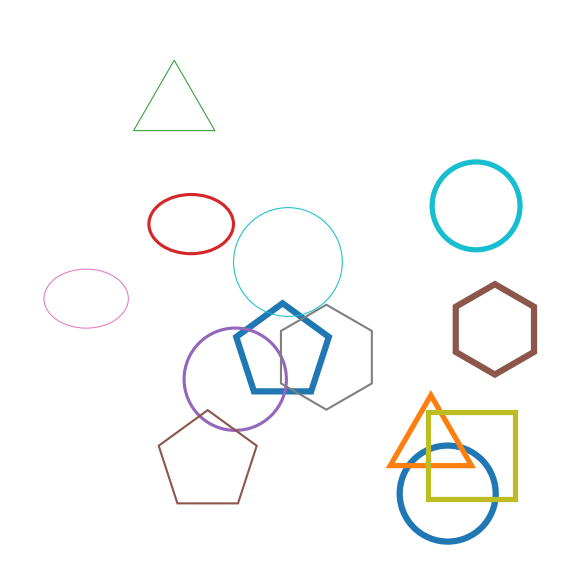[{"shape": "circle", "thickness": 3, "radius": 0.42, "center": [0.775, 0.144]}, {"shape": "pentagon", "thickness": 3, "radius": 0.42, "center": [0.489, 0.39]}, {"shape": "triangle", "thickness": 2.5, "radius": 0.41, "center": [0.746, 0.233]}, {"shape": "triangle", "thickness": 0.5, "radius": 0.41, "center": [0.302, 0.814]}, {"shape": "oval", "thickness": 1.5, "radius": 0.37, "center": [0.331, 0.611]}, {"shape": "circle", "thickness": 1.5, "radius": 0.44, "center": [0.407, 0.342]}, {"shape": "hexagon", "thickness": 3, "radius": 0.39, "center": [0.857, 0.429]}, {"shape": "pentagon", "thickness": 1, "radius": 0.45, "center": [0.36, 0.2]}, {"shape": "oval", "thickness": 0.5, "radius": 0.37, "center": [0.149, 0.482]}, {"shape": "hexagon", "thickness": 1, "radius": 0.45, "center": [0.565, 0.381]}, {"shape": "square", "thickness": 2.5, "radius": 0.38, "center": [0.817, 0.211]}, {"shape": "circle", "thickness": 2.5, "radius": 0.38, "center": [0.824, 0.643]}, {"shape": "circle", "thickness": 0.5, "radius": 0.47, "center": [0.499, 0.545]}]